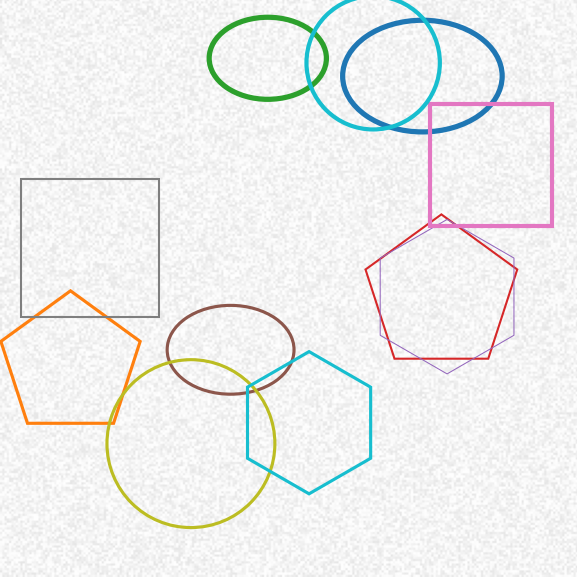[{"shape": "oval", "thickness": 2.5, "radius": 0.69, "center": [0.731, 0.867]}, {"shape": "pentagon", "thickness": 1.5, "radius": 0.63, "center": [0.122, 0.369]}, {"shape": "oval", "thickness": 2.5, "radius": 0.51, "center": [0.464, 0.898]}, {"shape": "pentagon", "thickness": 1, "radius": 0.69, "center": [0.764, 0.49]}, {"shape": "hexagon", "thickness": 0.5, "radius": 0.67, "center": [0.774, 0.485]}, {"shape": "oval", "thickness": 1.5, "radius": 0.55, "center": [0.399, 0.393]}, {"shape": "square", "thickness": 2, "radius": 0.53, "center": [0.85, 0.714]}, {"shape": "square", "thickness": 1, "radius": 0.6, "center": [0.156, 0.57]}, {"shape": "circle", "thickness": 1.5, "radius": 0.73, "center": [0.331, 0.231]}, {"shape": "hexagon", "thickness": 1.5, "radius": 0.62, "center": [0.535, 0.267]}, {"shape": "circle", "thickness": 2, "radius": 0.58, "center": [0.646, 0.89]}]